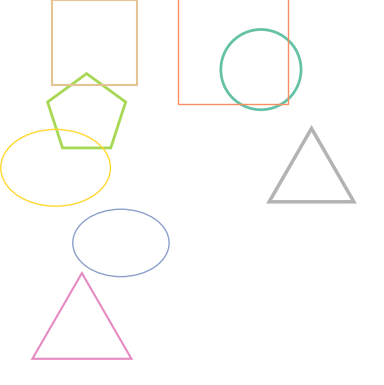[{"shape": "circle", "thickness": 2, "radius": 0.52, "center": [0.678, 0.819]}, {"shape": "square", "thickness": 1, "radius": 0.71, "center": [0.604, 0.871]}, {"shape": "oval", "thickness": 1, "radius": 0.63, "center": [0.314, 0.369]}, {"shape": "triangle", "thickness": 1.5, "radius": 0.74, "center": [0.213, 0.142]}, {"shape": "pentagon", "thickness": 2, "radius": 0.53, "center": [0.225, 0.702]}, {"shape": "oval", "thickness": 1, "radius": 0.71, "center": [0.144, 0.564]}, {"shape": "square", "thickness": 1.5, "radius": 0.55, "center": [0.245, 0.89]}, {"shape": "triangle", "thickness": 2.5, "radius": 0.64, "center": [0.809, 0.539]}]